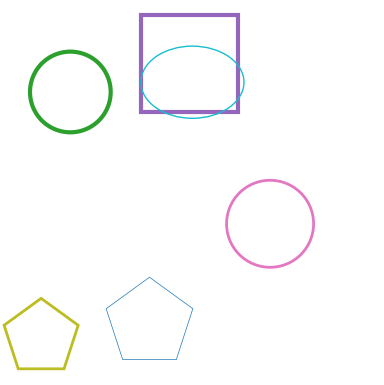[{"shape": "pentagon", "thickness": 0.5, "radius": 0.59, "center": [0.388, 0.162]}, {"shape": "circle", "thickness": 3, "radius": 0.52, "center": [0.183, 0.761]}, {"shape": "square", "thickness": 3, "radius": 0.63, "center": [0.492, 0.835]}, {"shape": "circle", "thickness": 2, "radius": 0.57, "center": [0.701, 0.419]}, {"shape": "pentagon", "thickness": 2, "radius": 0.51, "center": [0.107, 0.124]}, {"shape": "oval", "thickness": 1, "radius": 0.67, "center": [0.5, 0.786]}]